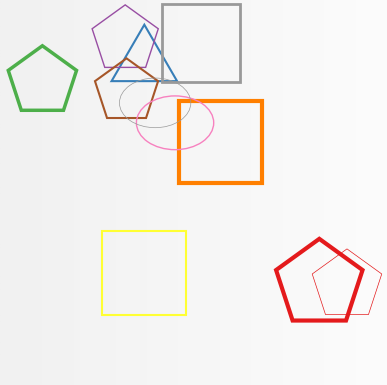[{"shape": "pentagon", "thickness": 3, "radius": 0.59, "center": [0.824, 0.262]}, {"shape": "pentagon", "thickness": 0.5, "radius": 0.47, "center": [0.895, 0.259]}, {"shape": "triangle", "thickness": 1.5, "radius": 0.49, "center": [0.372, 0.838]}, {"shape": "pentagon", "thickness": 2.5, "radius": 0.46, "center": [0.109, 0.788]}, {"shape": "pentagon", "thickness": 1, "radius": 0.45, "center": [0.323, 0.898]}, {"shape": "square", "thickness": 3, "radius": 0.53, "center": [0.569, 0.63]}, {"shape": "square", "thickness": 1.5, "radius": 0.54, "center": [0.372, 0.291]}, {"shape": "pentagon", "thickness": 1.5, "radius": 0.43, "center": [0.327, 0.763]}, {"shape": "oval", "thickness": 1, "radius": 0.5, "center": [0.452, 0.681]}, {"shape": "square", "thickness": 2, "radius": 0.5, "center": [0.518, 0.889]}, {"shape": "oval", "thickness": 0.5, "radius": 0.46, "center": [0.4, 0.733]}]